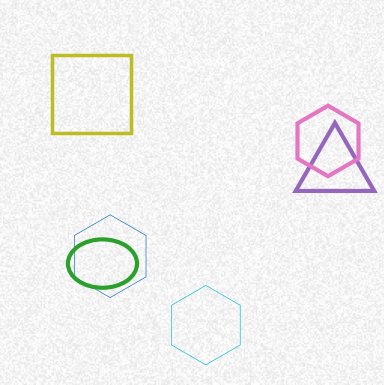[{"shape": "hexagon", "thickness": 0.5, "radius": 0.54, "center": [0.286, 0.335]}, {"shape": "oval", "thickness": 3, "radius": 0.45, "center": [0.266, 0.315]}, {"shape": "triangle", "thickness": 3, "radius": 0.59, "center": [0.87, 0.563]}, {"shape": "hexagon", "thickness": 3, "radius": 0.46, "center": [0.852, 0.634]}, {"shape": "square", "thickness": 2.5, "radius": 0.51, "center": [0.237, 0.756]}, {"shape": "hexagon", "thickness": 0.5, "radius": 0.52, "center": [0.535, 0.156]}]